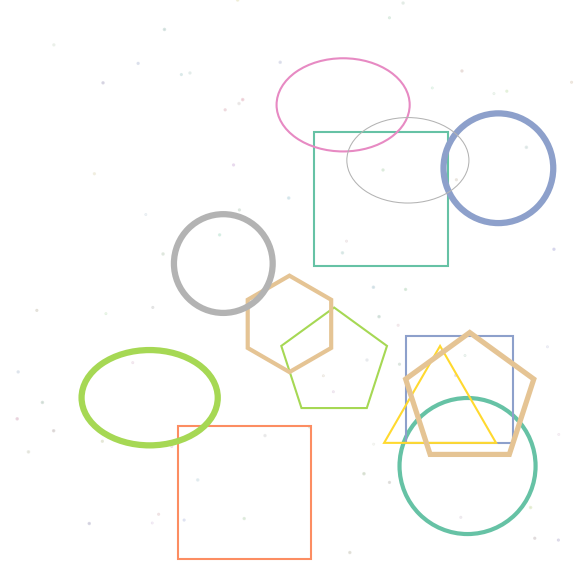[{"shape": "circle", "thickness": 2, "radius": 0.59, "center": [0.81, 0.192]}, {"shape": "square", "thickness": 1, "radius": 0.58, "center": [0.66, 0.654]}, {"shape": "square", "thickness": 1, "radius": 0.58, "center": [0.424, 0.146]}, {"shape": "circle", "thickness": 3, "radius": 0.48, "center": [0.863, 0.708]}, {"shape": "square", "thickness": 1, "radius": 0.46, "center": [0.795, 0.324]}, {"shape": "oval", "thickness": 1, "radius": 0.58, "center": [0.594, 0.818]}, {"shape": "pentagon", "thickness": 1, "radius": 0.48, "center": [0.579, 0.37]}, {"shape": "oval", "thickness": 3, "radius": 0.59, "center": [0.259, 0.31]}, {"shape": "triangle", "thickness": 1, "radius": 0.56, "center": [0.762, 0.288]}, {"shape": "hexagon", "thickness": 2, "radius": 0.42, "center": [0.501, 0.438]}, {"shape": "pentagon", "thickness": 2.5, "radius": 0.58, "center": [0.813, 0.307]}, {"shape": "oval", "thickness": 0.5, "radius": 0.53, "center": [0.706, 0.722]}, {"shape": "circle", "thickness": 3, "radius": 0.43, "center": [0.387, 0.543]}]